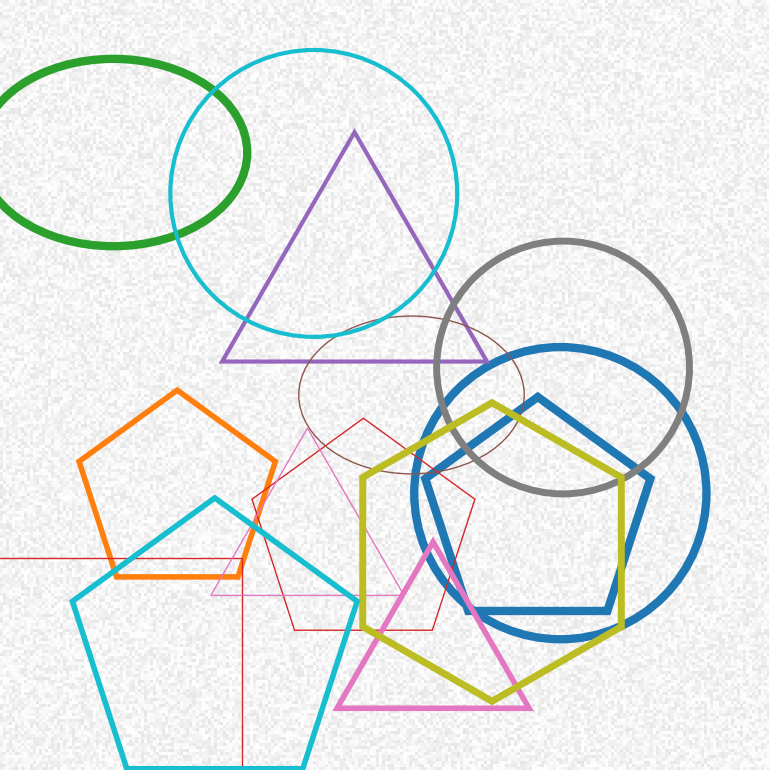[{"shape": "circle", "thickness": 3, "radius": 0.95, "center": [0.728, 0.36]}, {"shape": "pentagon", "thickness": 3, "radius": 0.77, "center": [0.698, 0.331]}, {"shape": "pentagon", "thickness": 2, "radius": 0.67, "center": [0.23, 0.359]}, {"shape": "oval", "thickness": 3, "radius": 0.87, "center": [0.147, 0.802]}, {"shape": "pentagon", "thickness": 0.5, "radius": 0.76, "center": [0.472, 0.305]}, {"shape": "square", "thickness": 0.5, "radius": 0.84, "center": [0.147, 0.109]}, {"shape": "triangle", "thickness": 1.5, "radius": 0.99, "center": [0.46, 0.63]}, {"shape": "oval", "thickness": 0.5, "radius": 0.73, "center": [0.534, 0.487]}, {"shape": "triangle", "thickness": 2, "radius": 0.72, "center": [0.562, 0.152]}, {"shape": "triangle", "thickness": 0.5, "radius": 0.72, "center": [0.399, 0.299]}, {"shape": "circle", "thickness": 2.5, "radius": 0.82, "center": [0.731, 0.523]}, {"shape": "hexagon", "thickness": 2.5, "radius": 0.97, "center": [0.639, 0.283]}, {"shape": "circle", "thickness": 1.5, "radius": 0.93, "center": [0.408, 0.749]}, {"shape": "pentagon", "thickness": 2, "radius": 0.97, "center": [0.279, 0.159]}]